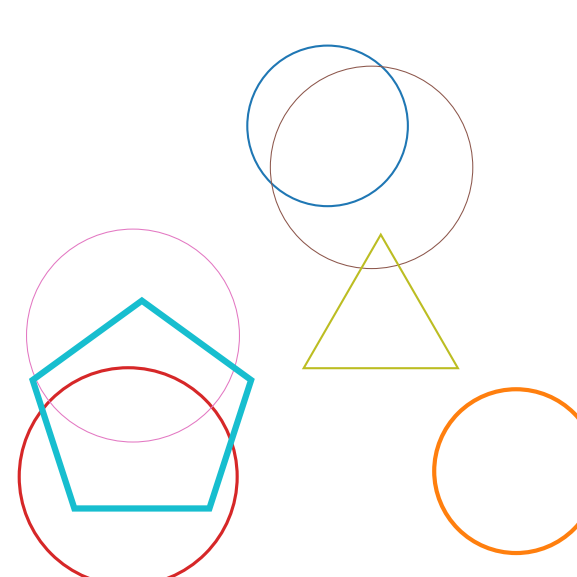[{"shape": "circle", "thickness": 1, "radius": 0.7, "center": [0.567, 0.781]}, {"shape": "circle", "thickness": 2, "radius": 0.71, "center": [0.894, 0.183]}, {"shape": "circle", "thickness": 1.5, "radius": 0.94, "center": [0.222, 0.174]}, {"shape": "circle", "thickness": 0.5, "radius": 0.88, "center": [0.643, 0.709]}, {"shape": "circle", "thickness": 0.5, "radius": 0.92, "center": [0.23, 0.418]}, {"shape": "triangle", "thickness": 1, "radius": 0.77, "center": [0.659, 0.439]}, {"shape": "pentagon", "thickness": 3, "radius": 0.99, "center": [0.246, 0.28]}]